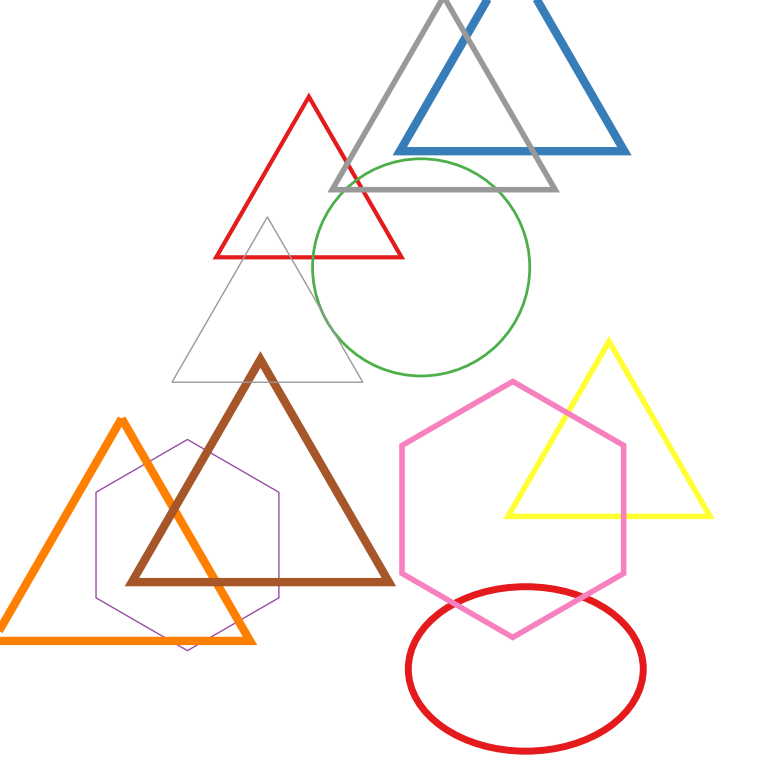[{"shape": "oval", "thickness": 2.5, "radius": 0.76, "center": [0.683, 0.131]}, {"shape": "triangle", "thickness": 1.5, "radius": 0.7, "center": [0.401, 0.735]}, {"shape": "triangle", "thickness": 3, "radius": 0.84, "center": [0.665, 0.888]}, {"shape": "circle", "thickness": 1, "radius": 0.71, "center": [0.547, 0.653]}, {"shape": "hexagon", "thickness": 0.5, "radius": 0.69, "center": [0.243, 0.292]}, {"shape": "triangle", "thickness": 3, "radius": 0.96, "center": [0.158, 0.264]}, {"shape": "triangle", "thickness": 2, "radius": 0.76, "center": [0.791, 0.405]}, {"shape": "triangle", "thickness": 3, "radius": 0.96, "center": [0.338, 0.34]}, {"shape": "hexagon", "thickness": 2, "radius": 0.83, "center": [0.666, 0.338]}, {"shape": "triangle", "thickness": 0.5, "radius": 0.72, "center": [0.347, 0.575]}, {"shape": "triangle", "thickness": 2, "radius": 0.84, "center": [0.576, 0.837]}]